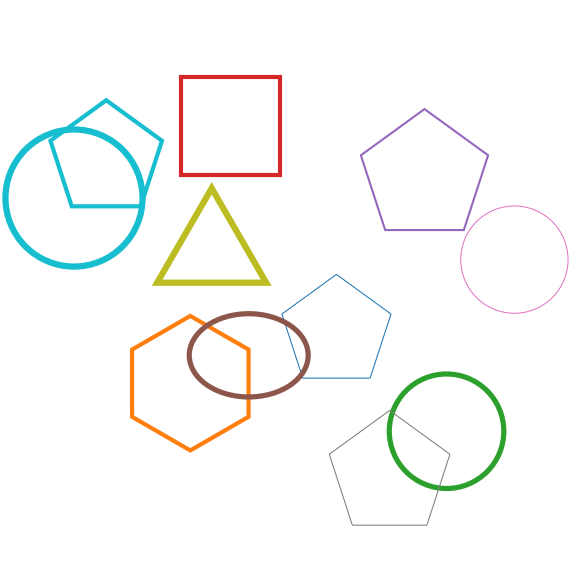[{"shape": "pentagon", "thickness": 0.5, "radius": 0.5, "center": [0.583, 0.425]}, {"shape": "hexagon", "thickness": 2, "radius": 0.58, "center": [0.33, 0.336]}, {"shape": "circle", "thickness": 2.5, "radius": 0.5, "center": [0.773, 0.252]}, {"shape": "square", "thickness": 2, "radius": 0.43, "center": [0.399, 0.781]}, {"shape": "pentagon", "thickness": 1, "radius": 0.58, "center": [0.735, 0.694]}, {"shape": "oval", "thickness": 2.5, "radius": 0.51, "center": [0.431, 0.384]}, {"shape": "circle", "thickness": 0.5, "radius": 0.46, "center": [0.891, 0.55]}, {"shape": "pentagon", "thickness": 0.5, "radius": 0.55, "center": [0.675, 0.179]}, {"shape": "triangle", "thickness": 3, "radius": 0.55, "center": [0.367, 0.564]}, {"shape": "pentagon", "thickness": 2, "radius": 0.51, "center": [0.184, 0.724]}, {"shape": "circle", "thickness": 3, "radius": 0.59, "center": [0.128, 0.656]}]